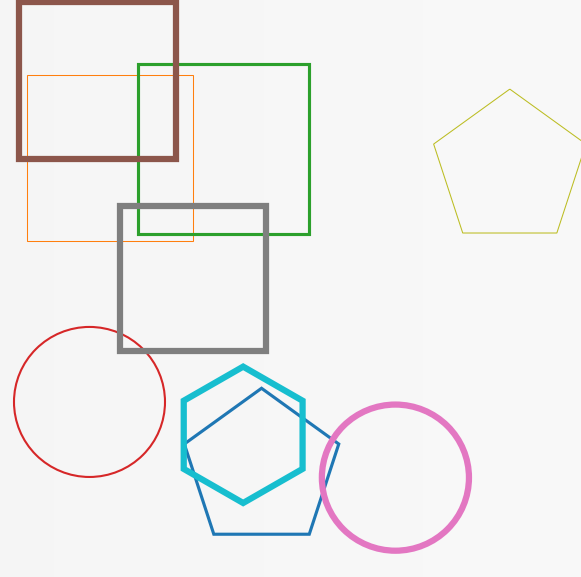[{"shape": "pentagon", "thickness": 1.5, "radius": 0.7, "center": [0.45, 0.187]}, {"shape": "square", "thickness": 0.5, "radius": 0.72, "center": [0.189, 0.725]}, {"shape": "square", "thickness": 1.5, "radius": 0.73, "center": [0.384, 0.741]}, {"shape": "circle", "thickness": 1, "radius": 0.65, "center": [0.154, 0.303]}, {"shape": "square", "thickness": 3, "radius": 0.68, "center": [0.168, 0.859]}, {"shape": "circle", "thickness": 3, "radius": 0.63, "center": [0.68, 0.172]}, {"shape": "square", "thickness": 3, "radius": 0.63, "center": [0.332, 0.517]}, {"shape": "pentagon", "thickness": 0.5, "radius": 0.69, "center": [0.877, 0.707]}, {"shape": "hexagon", "thickness": 3, "radius": 0.59, "center": [0.418, 0.246]}]